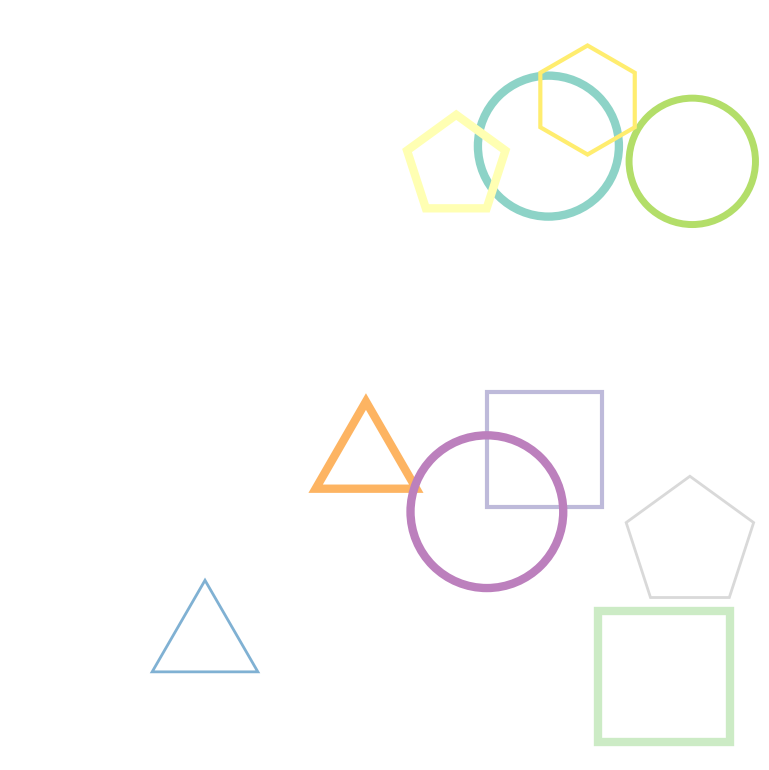[{"shape": "circle", "thickness": 3, "radius": 0.46, "center": [0.712, 0.81]}, {"shape": "pentagon", "thickness": 3, "radius": 0.34, "center": [0.593, 0.784]}, {"shape": "square", "thickness": 1.5, "radius": 0.37, "center": [0.707, 0.416]}, {"shape": "triangle", "thickness": 1, "radius": 0.4, "center": [0.266, 0.167]}, {"shape": "triangle", "thickness": 3, "radius": 0.38, "center": [0.475, 0.403]}, {"shape": "circle", "thickness": 2.5, "radius": 0.41, "center": [0.899, 0.79]}, {"shape": "pentagon", "thickness": 1, "radius": 0.44, "center": [0.896, 0.294]}, {"shape": "circle", "thickness": 3, "radius": 0.5, "center": [0.632, 0.335]}, {"shape": "square", "thickness": 3, "radius": 0.43, "center": [0.862, 0.121]}, {"shape": "hexagon", "thickness": 1.5, "radius": 0.35, "center": [0.763, 0.87]}]